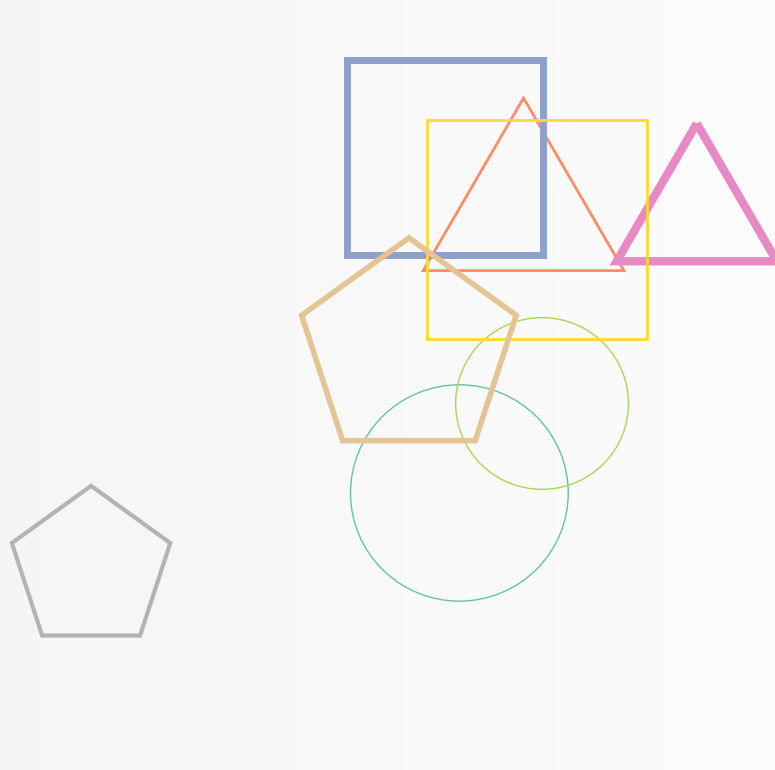[{"shape": "circle", "thickness": 0.5, "radius": 0.7, "center": [0.593, 0.36]}, {"shape": "triangle", "thickness": 1, "radius": 0.75, "center": [0.676, 0.723]}, {"shape": "square", "thickness": 2.5, "radius": 0.63, "center": [0.574, 0.796]}, {"shape": "triangle", "thickness": 3, "radius": 0.6, "center": [0.899, 0.72]}, {"shape": "circle", "thickness": 0.5, "radius": 0.56, "center": [0.699, 0.476]}, {"shape": "square", "thickness": 1, "radius": 0.71, "center": [0.693, 0.702]}, {"shape": "pentagon", "thickness": 2, "radius": 0.73, "center": [0.528, 0.545]}, {"shape": "pentagon", "thickness": 1.5, "radius": 0.54, "center": [0.118, 0.262]}]